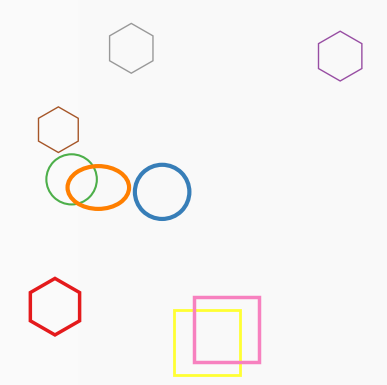[{"shape": "hexagon", "thickness": 2.5, "radius": 0.37, "center": [0.142, 0.203]}, {"shape": "circle", "thickness": 3, "radius": 0.35, "center": [0.418, 0.502]}, {"shape": "circle", "thickness": 1.5, "radius": 0.33, "center": [0.185, 0.534]}, {"shape": "hexagon", "thickness": 1, "radius": 0.32, "center": [0.878, 0.854]}, {"shape": "oval", "thickness": 3, "radius": 0.4, "center": [0.254, 0.513]}, {"shape": "square", "thickness": 2, "radius": 0.43, "center": [0.535, 0.11]}, {"shape": "hexagon", "thickness": 1, "radius": 0.3, "center": [0.151, 0.663]}, {"shape": "square", "thickness": 2.5, "radius": 0.42, "center": [0.584, 0.144]}, {"shape": "hexagon", "thickness": 1, "radius": 0.32, "center": [0.339, 0.875]}]